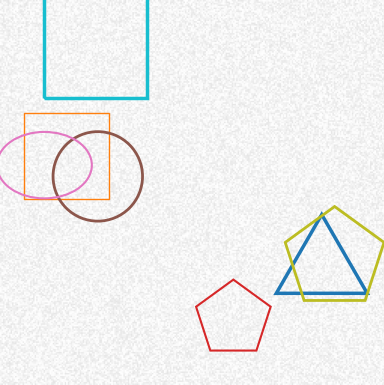[{"shape": "triangle", "thickness": 2.5, "radius": 0.68, "center": [0.836, 0.306]}, {"shape": "square", "thickness": 1, "radius": 0.55, "center": [0.173, 0.595]}, {"shape": "pentagon", "thickness": 1.5, "radius": 0.51, "center": [0.606, 0.172]}, {"shape": "circle", "thickness": 2, "radius": 0.58, "center": [0.254, 0.542]}, {"shape": "oval", "thickness": 1.5, "radius": 0.62, "center": [0.115, 0.571]}, {"shape": "pentagon", "thickness": 2, "radius": 0.67, "center": [0.869, 0.329]}, {"shape": "square", "thickness": 2.5, "radius": 0.67, "center": [0.247, 0.88]}]